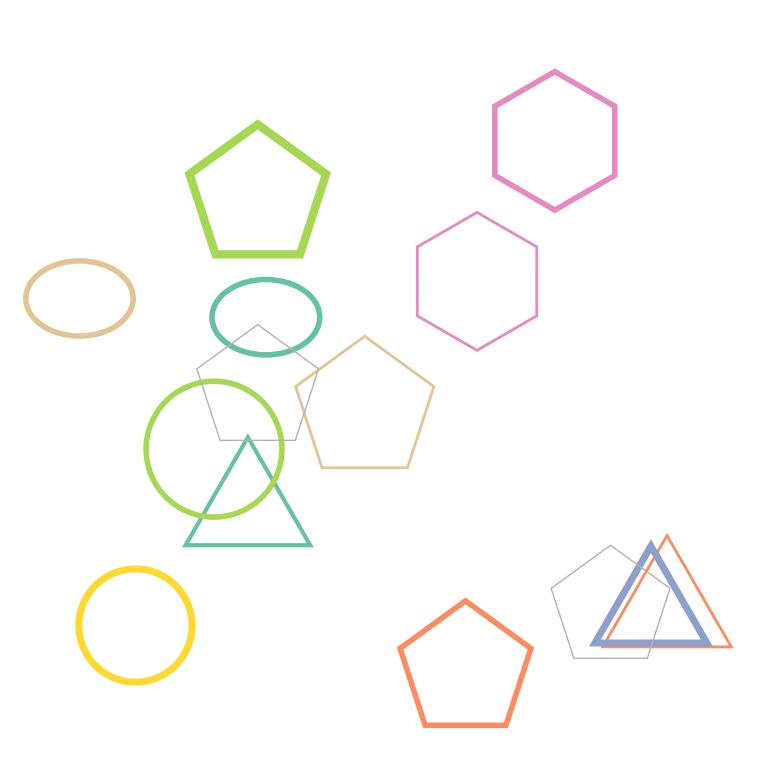[{"shape": "triangle", "thickness": 1.5, "radius": 0.47, "center": [0.322, 0.339]}, {"shape": "oval", "thickness": 2, "radius": 0.35, "center": [0.345, 0.588]}, {"shape": "pentagon", "thickness": 2, "radius": 0.45, "center": [0.605, 0.13]}, {"shape": "triangle", "thickness": 1, "radius": 0.48, "center": [0.866, 0.208]}, {"shape": "triangle", "thickness": 2.5, "radius": 0.42, "center": [0.845, 0.207]}, {"shape": "hexagon", "thickness": 2, "radius": 0.45, "center": [0.721, 0.817]}, {"shape": "hexagon", "thickness": 1, "radius": 0.45, "center": [0.62, 0.635]}, {"shape": "pentagon", "thickness": 3, "radius": 0.47, "center": [0.335, 0.745]}, {"shape": "circle", "thickness": 2, "radius": 0.44, "center": [0.278, 0.417]}, {"shape": "circle", "thickness": 2.5, "radius": 0.37, "center": [0.176, 0.188]}, {"shape": "pentagon", "thickness": 1, "radius": 0.47, "center": [0.474, 0.469]}, {"shape": "oval", "thickness": 2, "radius": 0.35, "center": [0.103, 0.612]}, {"shape": "pentagon", "thickness": 0.5, "radius": 0.42, "center": [0.335, 0.495]}, {"shape": "pentagon", "thickness": 0.5, "radius": 0.41, "center": [0.793, 0.211]}]